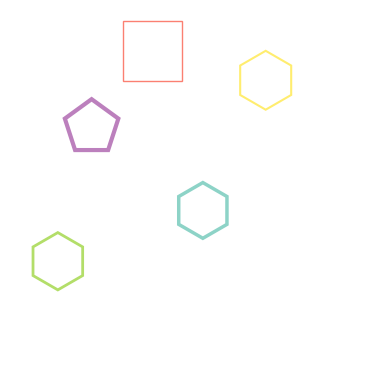[{"shape": "hexagon", "thickness": 2.5, "radius": 0.36, "center": [0.527, 0.453]}, {"shape": "square", "thickness": 1, "radius": 0.39, "center": [0.396, 0.867]}, {"shape": "hexagon", "thickness": 2, "radius": 0.37, "center": [0.15, 0.321]}, {"shape": "pentagon", "thickness": 3, "radius": 0.37, "center": [0.238, 0.669]}, {"shape": "hexagon", "thickness": 1.5, "radius": 0.38, "center": [0.69, 0.792]}]